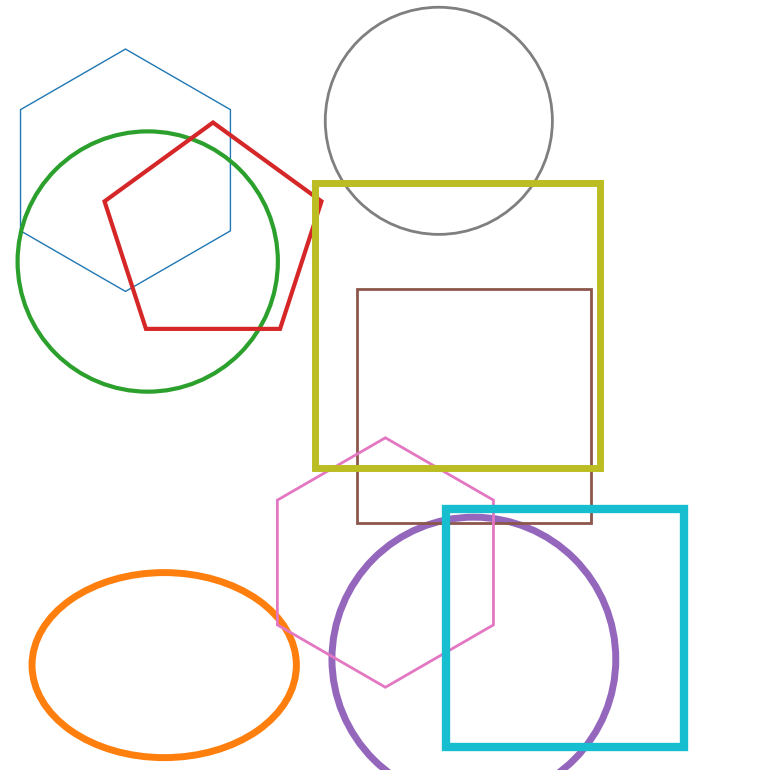[{"shape": "hexagon", "thickness": 0.5, "radius": 0.79, "center": [0.163, 0.779]}, {"shape": "oval", "thickness": 2.5, "radius": 0.86, "center": [0.213, 0.136]}, {"shape": "circle", "thickness": 1.5, "radius": 0.85, "center": [0.192, 0.66]}, {"shape": "pentagon", "thickness": 1.5, "radius": 0.74, "center": [0.277, 0.693]}, {"shape": "circle", "thickness": 2.5, "radius": 0.92, "center": [0.615, 0.144]}, {"shape": "square", "thickness": 1, "radius": 0.76, "center": [0.616, 0.473]}, {"shape": "hexagon", "thickness": 1, "radius": 0.81, "center": [0.501, 0.269]}, {"shape": "circle", "thickness": 1, "radius": 0.74, "center": [0.57, 0.843]}, {"shape": "square", "thickness": 2.5, "radius": 0.92, "center": [0.594, 0.577]}, {"shape": "square", "thickness": 3, "radius": 0.77, "center": [0.734, 0.184]}]